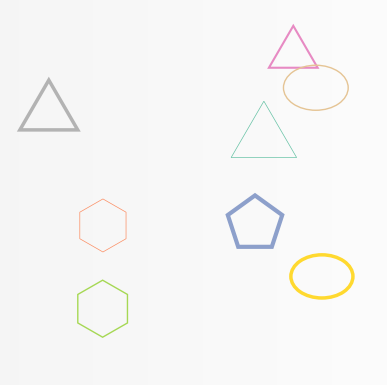[{"shape": "triangle", "thickness": 0.5, "radius": 0.49, "center": [0.681, 0.64]}, {"shape": "hexagon", "thickness": 0.5, "radius": 0.34, "center": [0.266, 0.414]}, {"shape": "pentagon", "thickness": 3, "radius": 0.37, "center": [0.658, 0.419]}, {"shape": "triangle", "thickness": 1.5, "radius": 0.36, "center": [0.757, 0.86]}, {"shape": "hexagon", "thickness": 1, "radius": 0.37, "center": [0.265, 0.198]}, {"shape": "oval", "thickness": 2.5, "radius": 0.4, "center": [0.831, 0.282]}, {"shape": "oval", "thickness": 1, "radius": 0.42, "center": [0.815, 0.772]}, {"shape": "triangle", "thickness": 2.5, "radius": 0.43, "center": [0.126, 0.706]}]